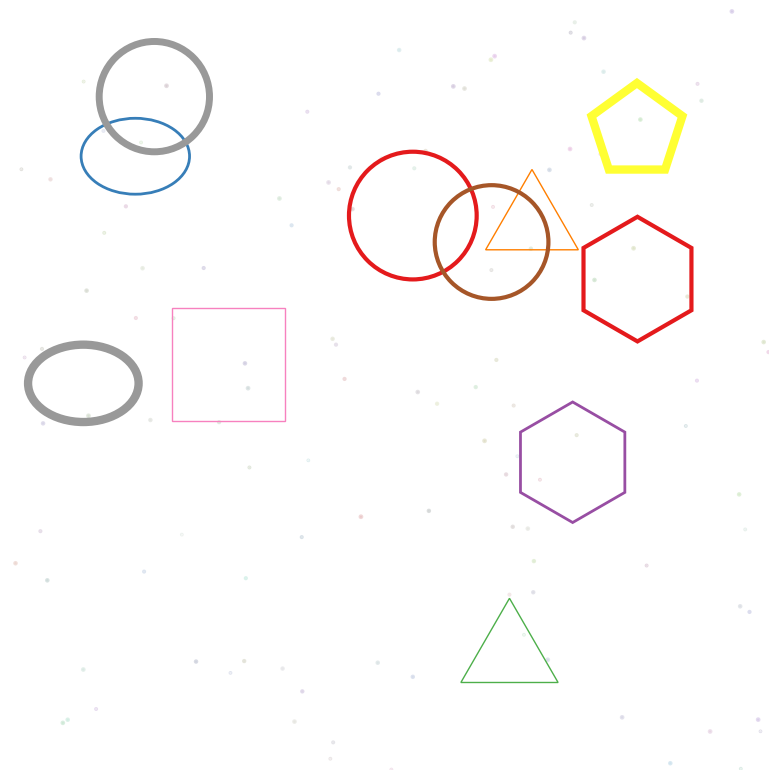[{"shape": "circle", "thickness": 1.5, "radius": 0.41, "center": [0.536, 0.72]}, {"shape": "hexagon", "thickness": 1.5, "radius": 0.4, "center": [0.828, 0.638]}, {"shape": "oval", "thickness": 1, "radius": 0.35, "center": [0.176, 0.797]}, {"shape": "triangle", "thickness": 0.5, "radius": 0.36, "center": [0.662, 0.15]}, {"shape": "hexagon", "thickness": 1, "radius": 0.39, "center": [0.744, 0.4]}, {"shape": "triangle", "thickness": 0.5, "radius": 0.35, "center": [0.691, 0.71]}, {"shape": "pentagon", "thickness": 3, "radius": 0.31, "center": [0.827, 0.83]}, {"shape": "circle", "thickness": 1.5, "radius": 0.37, "center": [0.638, 0.686]}, {"shape": "square", "thickness": 0.5, "radius": 0.36, "center": [0.297, 0.527]}, {"shape": "circle", "thickness": 2.5, "radius": 0.36, "center": [0.2, 0.875]}, {"shape": "oval", "thickness": 3, "radius": 0.36, "center": [0.108, 0.502]}]